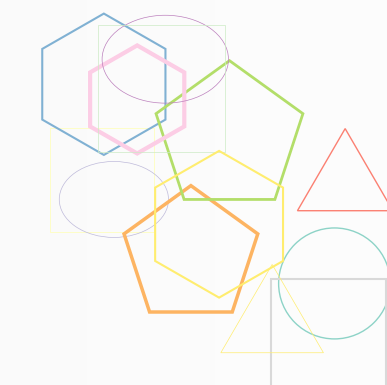[{"shape": "circle", "thickness": 1, "radius": 0.72, "center": [0.863, 0.264]}, {"shape": "square", "thickness": 0.5, "radius": 0.68, "center": [0.263, 0.532]}, {"shape": "oval", "thickness": 0.5, "radius": 0.7, "center": [0.294, 0.482]}, {"shape": "triangle", "thickness": 1, "radius": 0.71, "center": [0.891, 0.524]}, {"shape": "hexagon", "thickness": 1.5, "radius": 0.92, "center": [0.268, 0.781]}, {"shape": "pentagon", "thickness": 2.5, "radius": 0.91, "center": [0.493, 0.336]}, {"shape": "pentagon", "thickness": 2, "radius": 1.0, "center": [0.592, 0.643]}, {"shape": "hexagon", "thickness": 3, "radius": 0.7, "center": [0.354, 0.742]}, {"shape": "square", "thickness": 1.5, "radius": 0.75, "center": [0.848, 0.126]}, {"shape": "oval", "thickness": 0.5, "radius": 0.82, "center": [0.427, 0.846]}, {"shape": "square", "thickness": 0.5, "radius": 0.82, "center": [0.417, 0.769]}, {"shape": "triangle", "thickness": 0.5, "radius": 0.76, "center": [0.702, 0.16]}, {"shape": "hexagon", "thickness": 1.5, "radius": 0.95, "center": [0.565, 0.417]}]